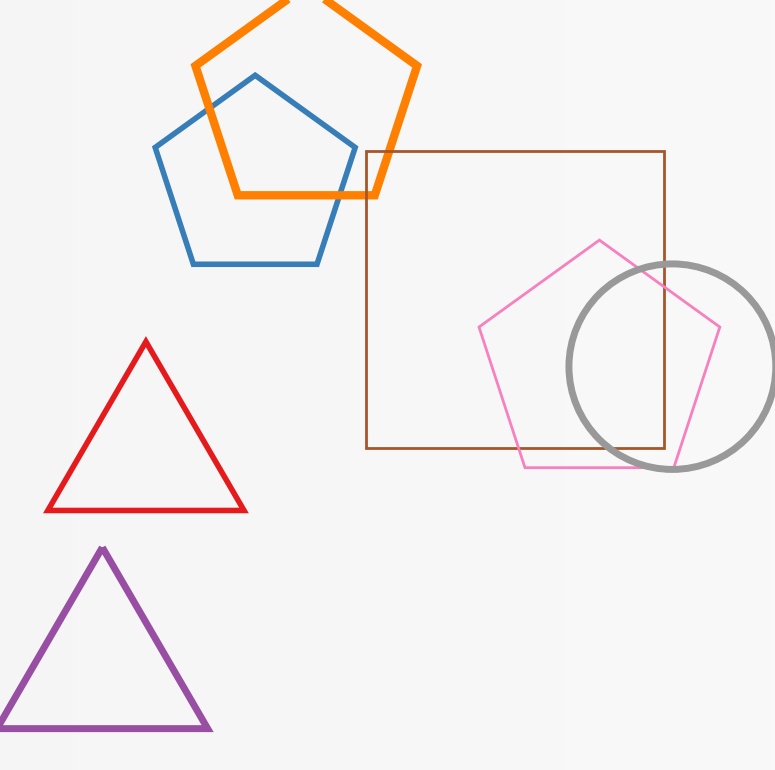[{"shape": "triangle", "thickness": 2, "radius": 0.73, "center": [0.188, 0.41]}, {"shape": "pentagon", "thickness": 2, "radius": 0.68, "center": [0.329, 0.767]}, {"shape": "triangle", "thickness": 2.5, "radius": 0.78, "center": [0.132, 0.132]}, {"shape": "pentagon", "thickness": 3, "radius": 0.75, "center": [0.395, 0.868]}, {"shape": "square", "thickness": 1, "radius": 0.96, "center": [0.664, 0.611]}, {"shape": "pentagon", "thickness": 1, "radius": 0.82, "center": [0.773, 0.525]}, {"shape": "circle", "thickness": 2.5, "radius": 0.67, "center": [0.868, 0.524]}]